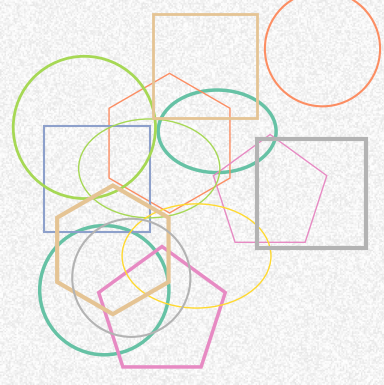[{"shape": "circle", "thickness": 2.5, "radius": 0.84, "center": [0.271, 0.246]}, {"shape": "oval", "thickness": 2.5, "radius": 0.77, "center": [0.564, 0.659]}, {"shape": "circle", "thickness": 1.5, "radius": 0.75, "center": [0.838, 0.873]}, {"shape": "hexagon", "thickness": 1, "radius": 0.91, "center": [0.44, 0.628]}, {"shape": "square", "thickness": 1.5, "radius": 0.69, "center": [0.252, 0.534]}, {"shape": "pentagon", "thickness": 1, "radius": 0.77, "center": [0.702, 0.496]}, {"shape": "pentagon", "thickness": 2.5, "radius": 0.86, "center": [0.421, 0.187]}, {"shape": "oval", "thickness": 1, "radius": 0.92, "center": [0.388, 0.563]}, {"shape": "circle", "thickness": 2, "radius": 0.92, "center": [0.219, 0.669]}, {"shape": "oval", "thickness": 1, "radius": 0.97, "center": [0.51, 0.335]}, {"shape": "hexagon", "thickness": 3, "radius": 0.84, "center": [0.293, 0.351]}, {"shape": "square", "thickness": 2, "radius": 0.67, "center": [0.532, 0.828]}, {"shape": "square", "thickness": 3, "radius": 0.71, "center": [0.809, 0.496]}, {"shape": "circle", "thickness": 1.5, "radius": 0.77, "center": [0.341, 0.278]}]